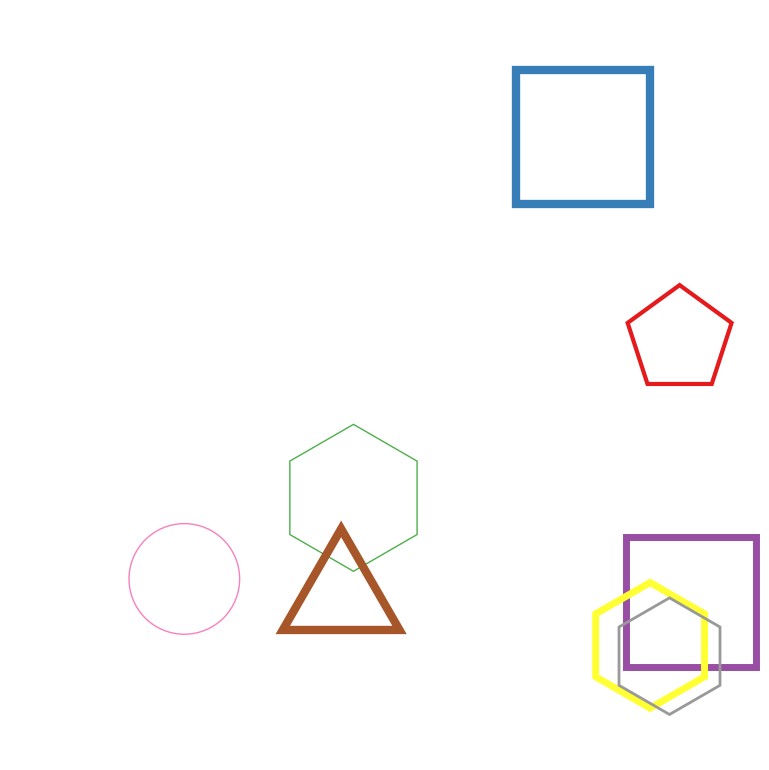[{"shape": "pentagon", "thickness": 1.5, "radius": 0.35, "center": [0.883, 0.559]}, {"shape": "square", "thickness": 3, "radius": 0.44, "center": [0.757, 0.822]}, {"shape": "hexagon", "thickness": 0.5, "radius": 0.48, "center": [0.459, 0.353]}, {"shape": "square", "thickness": 2.5, "radius": 0.42, "center": [0.898, 0.218]}, {"shape": "hexagon", "thickness": 2.5, "radius": 0.41, "center": [0.844, 0.162]}, {"shape": "triangle", "thickness": 3, "radius": 0.44, "center": [0.443, 0.226]}, {"shape": "circle", "thickness": 0.5, "radius": 0.36, "center": [0.239, 0.248]}, {"shape": "hexagon", "thickness": 1, "radius": 0.38, "center": [0.869, 0.148]}]